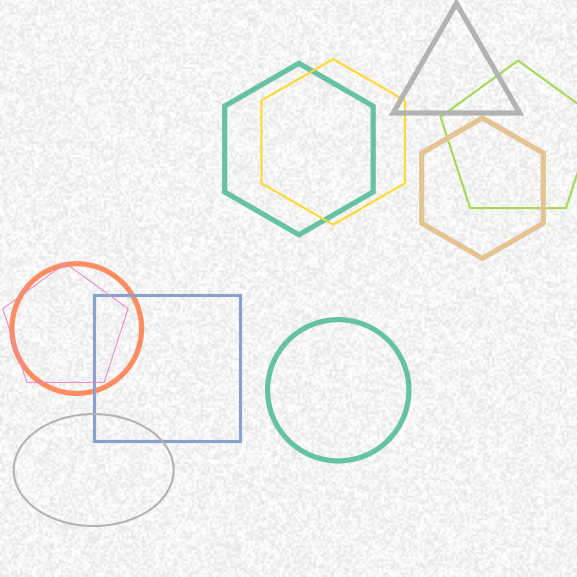[{"shape": "hexagon", "thickness": 2.5, "radius": 0.74, "center": [0.518, 0.741]}, {"shape": "circle", "thickness": 2.5, "radius": 0.61, "center": [0.586, 0.323]}, {"shape": "circle", "thickness": 2.5, "radius": 0.56, "center": [0.133, 0.43]}, {"shape": "square", "thickness": 1.5, "radius": 0.63, "center": [0.289, 0.361]}, {"shape": "pentagon", "thickness": 0.5, "radius": 0.57, "center": [0.113, 0.429]}, {"shape": "pentagon", "thickness": 1, "radius": 0.71, "center": [0.897, 0.753]}, {"shape": "hexagon", "thickness": 1, "radius": 0.72, "center": [0.577, 0.753]}, {"shape": "hexagon", "thickness": 2.5, "radius": 0.61, "center": [0.835, 0.673]}, {"shape": "oval", "thickness": 1, "radius": 0.69, "center": [0.162, 0.185]}, {"shape": "triangle", "thickness": 2.5, "radius": 0.63, "center": [0.79, 0.867]}]